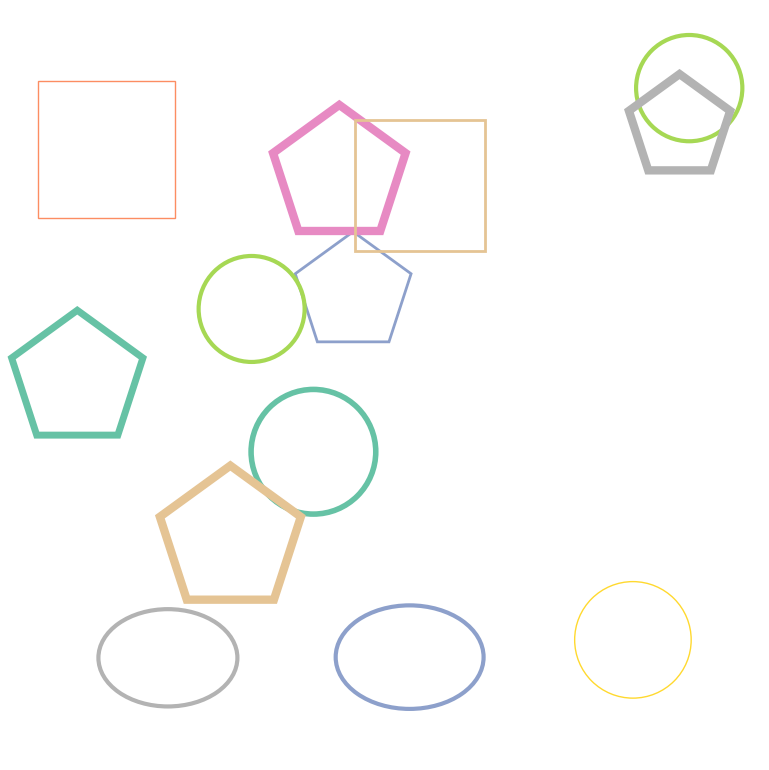[{"shape": "circle", "thickness": 2, "radius": 0.4, "center": [0.407, 0.413]}, {"shape": "pentagon", "thickness": 2.5, "radius": 0.45, "center": [0.1, 0.507]}, {"shape": "square", "thickness": 0.5, "radius": 0.44, "center": [0.138, 0.805]}, {"shape": "oval", "thickness": 1.5, "radius": 0.48, "center": [0.532, 0.147]}, {"shape": "pentagon", "thickness": 1, "radius": 0.4, "center": [0.459, 0.62]}, {"shape": "pentagon", "thickness": 3, "radius": 0.45, "center": [0.441, 0.773]}, {"shape": "circle", "thickness": 1.5, "radius": 0.35, "center": [0.895, 0.886]}, {"shape": "circle", "thickness": 1.5, "radius": 0.34, "center": [0.327, 0.599]}, {"shape": "circle", "thickness": 0.5, "radius": 0.38, "center": [0.822, 0.169]}, {"shape": "square", "thickness": 1, "radius": 0.42, "center": [0.546, 0.759]}, {"shape": "pentagon", "thickness": 3, "radius": 0.48, "center": [0.299, 0.299]}, {"shape": "oval", "thickness": 1.5, "radius": 0.45, "center": [0.218, 0.146]}, {"shape": "pentagon", "thickness": 3, "radius": 0.35, "center": [0.883, 0.835]}]